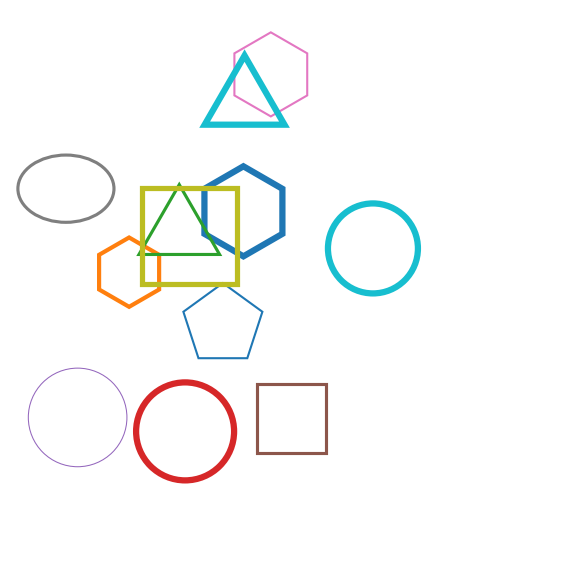[{"shape": "hexagon", "thickness": 3, "radius": 0.39, "center": [0.421, 0.633]}, {"shape": "pentagon", "thickness": 1, "radius": 0.36, "center": [0.386, 0.437]}, {"shape": "hexagon", "thickness": 2, "radius": 0.3, "center": [0.224, 0.528]}, {"shape": "triangle", "thickness": 1.5, "radius": 0.4, "center": [0.31, 0.599]}, {"shape": "circle", "thickness": 3, "radius": 0.42, "center": [0.321, 0.252]}, {"shape": "circle", "thickness": 0.5, "radius": 0.43, "center": [0.134, 0.276]}, {"shape": "square", "thickness": 1.5, "radius": 0.3, "center": [0.505, 0.274]}, {"shape": "hexagon", "thickness": 1, "radius": 0.36, "center": [0.469, 0.87]}, {"shape": "oval", "thickness": 1.5, "radius": 0.42, "center": [0.114, 0.672]}, {"shape": "square", "thickness": 2.5, "radius": 0.41, "center": [0.328, 0.59]}, {"shape": "circle", "thickness": 3, "radius": 0.39, "center": [0.646, 0.569]}, {"shape": "triangle", "thickness": 3, "radius": 0.4, "center": [0.423, 0.823]}]